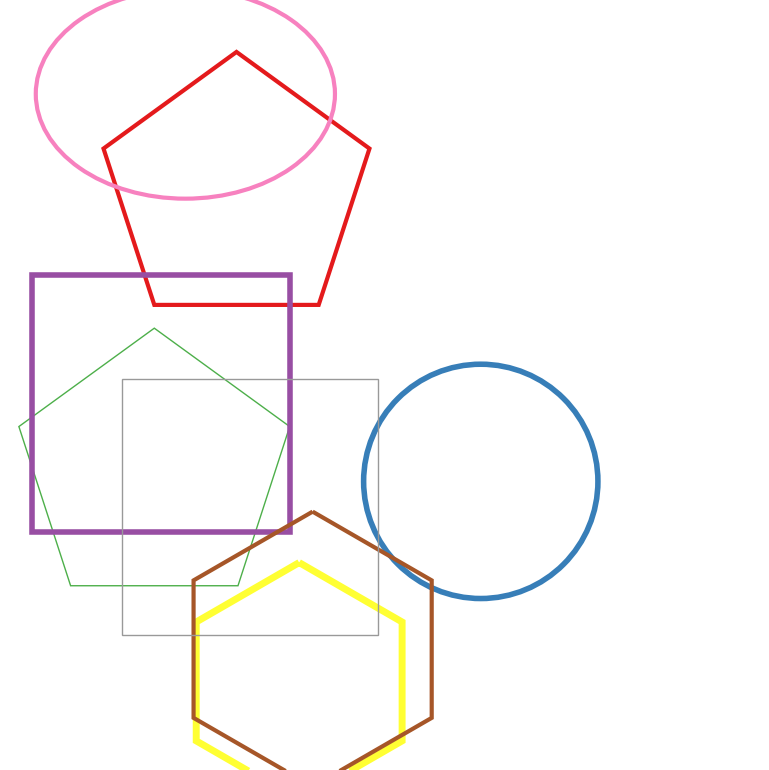[{"shape": "pentagon", "thickness": 1.5, "radius": 0.91, "center": [0.307, 0.751]}, {"shape": "circle", "thickness": 2, "radius": 0.76, "center": [0.624, 0.375]}, {"shape": "pentagon", "thickness": 0.5, "radius": 0.92, "center": [0.2, 0.389]}, {"shape": "square", "thickness": 2, "radius": 0.84, "center": [0.209, 0.476]}, {"shape": "hexagon", "thickness": 2.5, "radius": 0.77, "center": [0.389, 0.115]}, {"shape": "hexagon", "thickness": 1.5, "radius": 0.89, "center": [0.406, 0.157]}, {"shape": "oval", "thickness": 1.5, "radius": 0.97, "center": [0.241, 0.878]}, {"shape": "square", "thickness": 0.5, "radius": 0.83, "center": [0.325, 0.341]}]